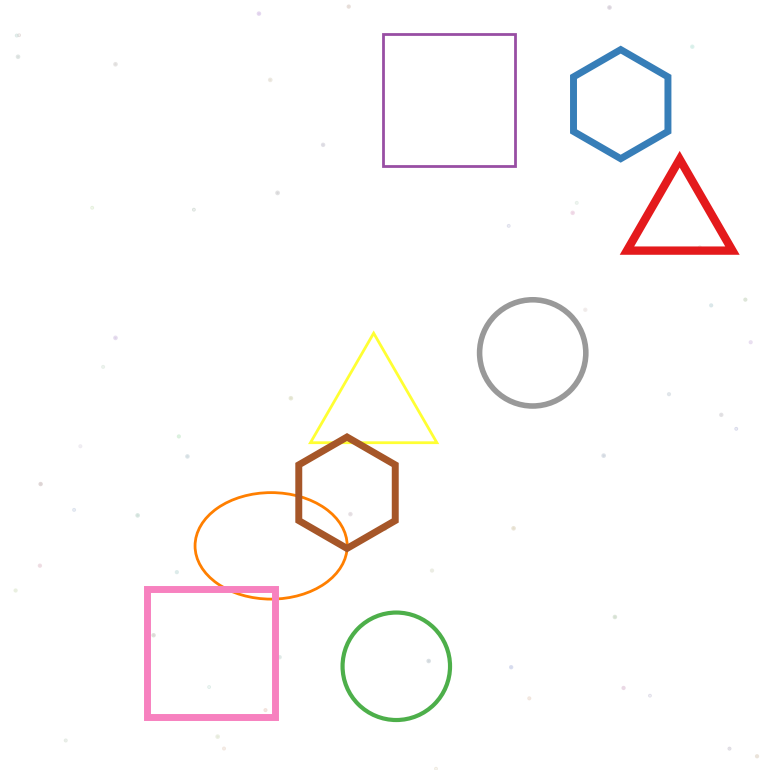[{"shape": "triangle", "thickness": 3, "radius": 0.4, "center": [0.883, 0.714]}, {"shape": "hexagon", "thickness": 2.5, "radius": 0.35, "center": [0.806, 0.865]}, {"shape": "circle", "thickness": 1.5, "radius": 0.35, "center": [0.515, 0.135]}, {"shape": "square", "thickness": 1, "radius": 0.43, "center": [0.584, 0.87]}, {"shape": "oval", "thickness": 1, "radius": 0.49, "center": [0.352, 0.291]}, {"shape": "triangle", "thickness": 1, "radius": 0.47, "center": [0.485, 0.472]}, {"shape": "hexagon", "thickness": 2.5, "radius": 0.36, "center": [0.451, 0.36]}, {"shape": "square", "thickness": 2.5, "radius": 0.41, "center": [0.274, 0.152]}, {"shape": "circle", "thickness": 2, "radius": 0.34, "center": [0.692, 0.542]}]